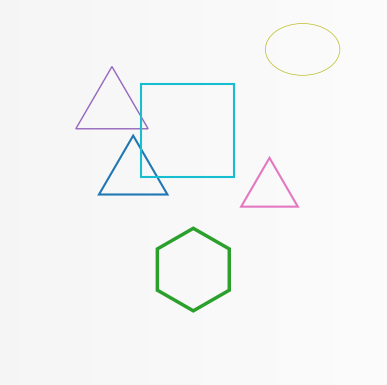[{"shape": "triangle", "thickness": 1.5, "radius": 0.51, "center": [0.344, 0.546]}, {"shape": "hexagon", "thickness": 2.5, "radius": 0.54, "center": [0.499, 0.3]}, {"shape": "triangle", "thickness": 1, "radius": 0.54, "center": [0.289, 0.719]}, {"shape": "triangle", "thickness": 1.5, "radius": 0.42, "center": [0.695, 0.505]}, {"shape": "oval", "thickness": 0.5, "radius": 0.48, "center": [0.781, 0.872]}, {"shape": "square", "thickness": 1.5, "radius": 0.6, "center": [0.484, 0.661]}]